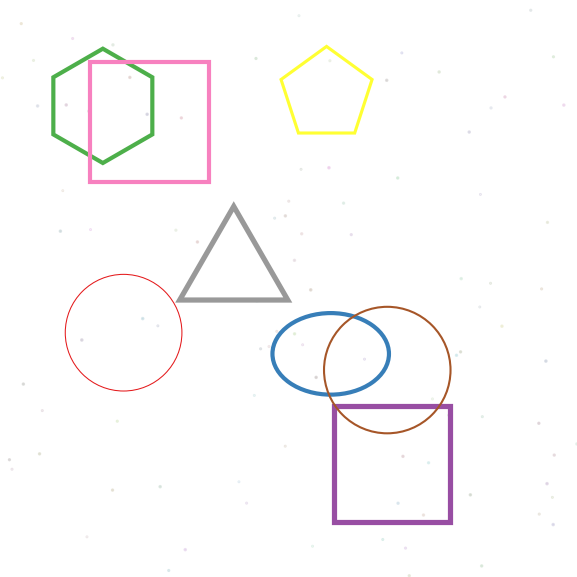[{"shape": "circle", "thickness": 0.5, "radius": 0.5, "center": [0.214, 0.423]}, {"shape": "oval", "thickness": 2, "radius": 0.5, "center": [0.573, 0.386]}, {"shape": "hexagon", "thickness": 2, "radius": 0.49, "center": [0.178, 0.816]}, {"shape": "square", "thickness": 2.5, "radius": 0.5, "center": [0.679, 0.196]}, {"shape": "pentagon", "thickness": 1.5, "radius": 0.41, "center": [0.565, 0.836]}, {"shape": "circle", "thickness": 1, "radius": 0.55, "center": [0.671, 0.358]}, {"shape": "square", "thickness": 2, "radius": 0.52, "center": [0.259, 0.788]}, {"shape": "triangle", "thickness": 2.5, "radius": 0.54, "center": [0.405, 0.534]}]